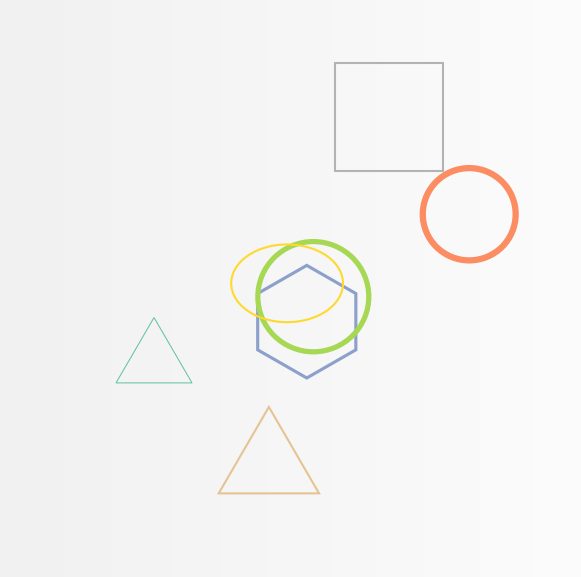[{"shape": "triangle", "thickness": 0.5, "radius": 0.38, "center": [0.265, 0.374]}, {"shape": "circle", "thickness": 3, "radius": 0.4, "center": [0.807, 0.628]}, {"shape": "hexagon", "thickness": 1.5, "radius": 0.49, "center": [0.528, 0.442]}, {"shape": "circle", "thickness": 2.5, "radius": 0.48, "center": [0.539, 0.485]}, {"shape": "oval", "thickness": 1, "radius": 0.48, "center": [0.494, 0.509]}, {"shape": "triangle", "thickness": 1, "radius": 0.5, "center": [0.463, 0.195]}, {"shape": "square", "thickness": 1, "radius": 0.47, "center": [0.669, 0.796]}]